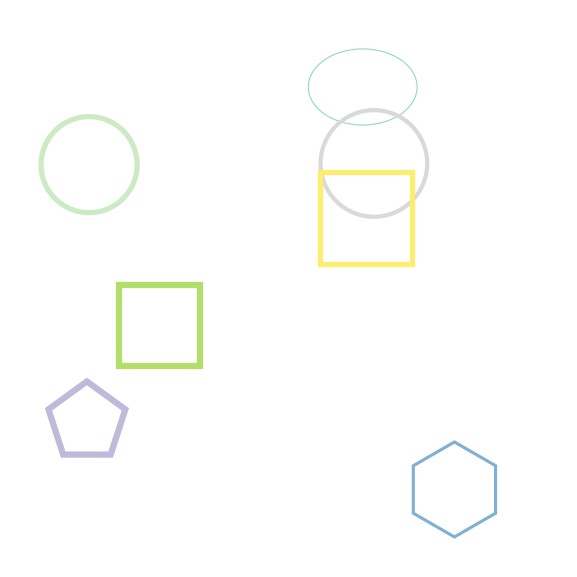[{"shape": "oval", "thickness": 0.5, "radius": 0.47, "center": [0.628, 0.849]}, {"shape": "pentagon", "thickness": 3, "radius": 0.35, "center": [0.15, 0.269]}, {"shape": "hexagon", "thickness": 1.5, "radius": 0.41, "center": [0.787, 0.152]}, {"shape": "square", "thickness": 3, "radius": 0.35, "center": [0.276, 0.435]}, {"shape": "circle", "thickness": 2, "radius": 0.46, "center": [0.647, 0.716]}, {"shape": "circle", "thickness": 2.5, "radius": 0.42, "center": [0.154, 0.714]}, {"shape": "square", "thickness": 2.5, "radius": 0.4, "center": [0.634, 0.622]}]